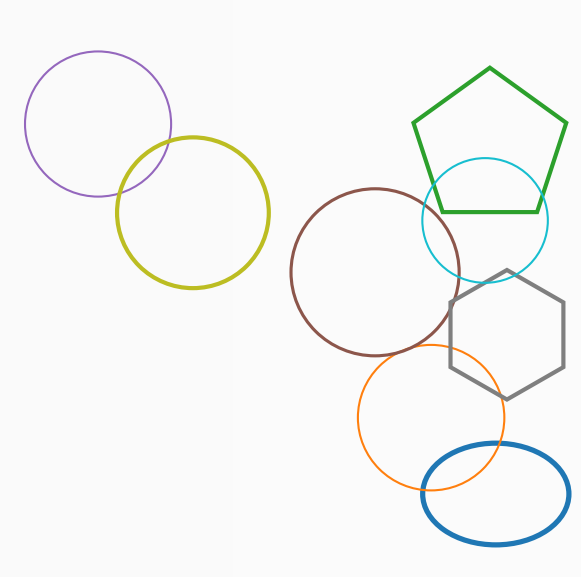[{"shape": "oval", "thickness": 2.5, "radius": 0.63, "center": [0.853, 0.144]}, {"shape": "circle", "thickness": 1, "radius": 0.63, "center": [0.742, 0.276]}, {"shape": "pentagon", "thickness": 2, "radius": 0.69, "center": [0.843, 0.744]}, {"shape": "circle", "thickness": 1, "radius": 0.63, "center": [0.169, 0.784]}, {"shape": "circle", "thickness": 1.5, "radius": 0.72, "center": [0.645, 0.528]}, {"shape": "hexagon", "thickness": 2, "radius": 0.56, "center": [0.872, 0.419]}, {"shape": "circle", "thickness": 2, "radius": 0.65, "center": [0.332, 0.631]}, {"shape": "circle", "thickness": 1, "radius": 0.54, "center": [0.835, 0.617]}]